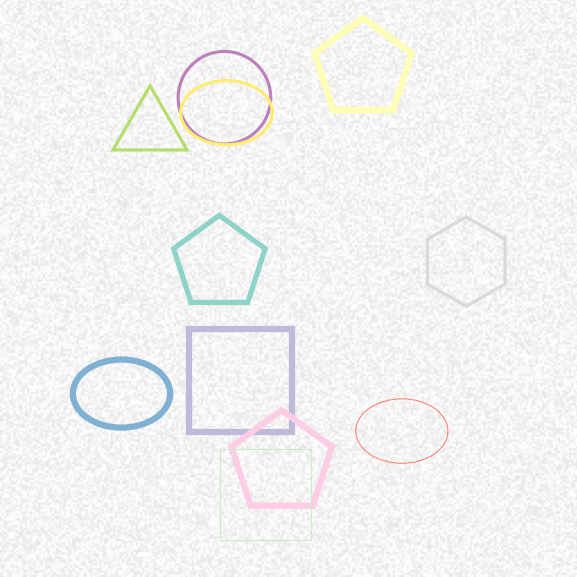[{"shape": "pentagon", "thickness": 2.5, "radius": 0.42, "center": [0.38, 0.543]}, {"shape": "pentagon", "thickness": 3, "radius": 0.44, "center": [0.629, 0.88]}, {"shape": "square", "thickness": 3, "radius": 0.45, "center": [0.416, 0.341]}, {"shape": "oval", "thickness": 0.5, "radius": 0.4, "center": [0.696, 0.253]}, {"shape": "oval", "thickness": 3, "radius": 0.42, "center": [0.21, 0.318]}, {"shape": "triangle", "thickness": 1.5, "radius": 0.37, "center": [0.26, 0.777]}, {"shape": "pentagon", "thickness": 3, "radius": 0.46, "center": [0.488, 0.197]}, {"shape": "hexagon", "thickness": 1.5, "radius": 0.39, "center": [0.807, 0.546]}, {"shape": "circle", "thickness": 1.5, "radius": 0.4, "center": [0.389, 0.83]}, {"shape": "square", "thickness": 0.5, "radius": 0.39, "center": [0.46, 0.143]}, {"shape": "oval", "thickness": 1.5, "radius": 0.4, "center": [0.392, 0.804]}]